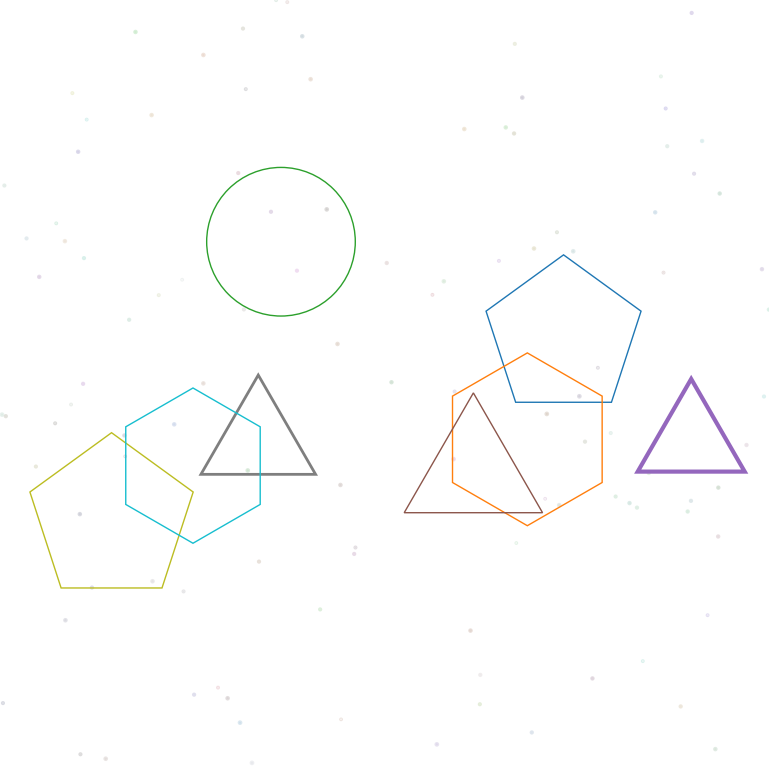[{"shape": "pentagon", "thickness": 0.5, "radius": 0.53, "center": [0.732, 0.563]}, {"shape": "hexagon", "thickness": 0.5, "radius": 0.56, "center": [0.685, 0.429]}, {"shape": "circle", "thickness": 0.5, "radius": 0.48, "center": [0.365, 0.686]}, {"shape": "triangle", "thickness": 1.5, "radius": 0.4, "center": [0.898, 0.428]}, {"shape": "triangle", "thickness": 0.5, "radius": 0.52, "center": [0.615, 0.386]}, {"shape": "triangle", "thickness": 1, "radius": 0.43, "center": [0.335, 0.427]}, {"shape": "pentagon", "thickness": 0.5, "radius": 0.56, "center": [0.145, 0.327]}, {"shape": "hexagon", "thickness": 0.5, "radius": 0.5, "center": [0.251, 0.395]}]